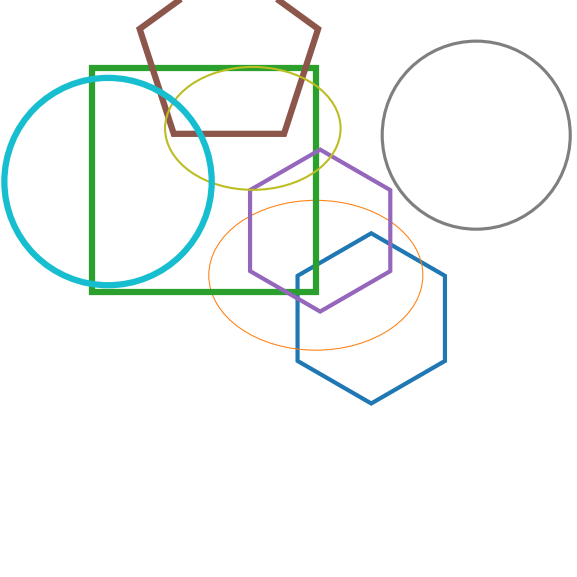[{"shape": "hexagon", "thickness": 2, "radius": 0.74, "center": [0.643, 0.448]}, {"shape": "oval", "thickness": 0.5, "radius": 0.93, "center": [0.547, 0.523]}, {"shape": "square", "thickness": 3, "radius": 0.97, "center": [0.353, 0.687]}, {"shape": "hexagon", "thickness": 2, "radius": 0.7, "center": [0.554, 0.6]}, {"shape": "pentagon", "thickness": 3, "radius": 0.81, "center": [0.396, 0.899]}, {"shape": "circle", "thickness": 1.5, "radius": 0.81, "center": [0.825, 0.765]}, {"shape": "oval", "thickness": 1, "radius": 0.76, "center": [0.438, 0.777]}, {"shape": "circle", "thickness": 3, "radius": 0.9, "center": [0.187, 0.685]}]